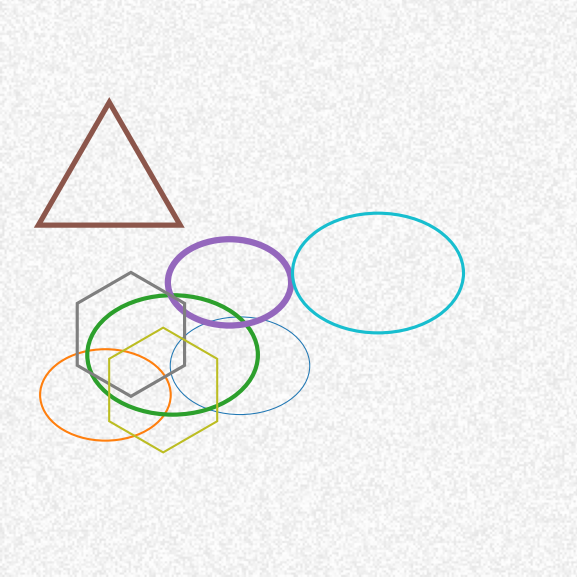[{"shape": "oval", "thickness": 0.5, "radius": 0.6, "center": [0.416, 0.366]}, {"shape": "oval", "thickness": 1, "radius": 0.57, "center": [0.183, 0.315]}, {"shape": "oval", "thickness": 2, "radius": 0.74, "center": [0.299, 0.385]}, {"shape": "oval", "thickness": 3, "radius": 0.53, "center": [0.397, 0.51]}, {"shape": "triangle", "thickness": 2.5, "radius": 0.71, "center": [0.189, 0.68]}, {"shape": "hexagon", "thickness": 1.5, "radius": 0.54, "center": [0.227, 0.42]}, {"shape": "hexagon", "thickness": 1, "radius": 0.54, "center": [0.283, 0.324]}, {"shape": "oval", "thickness": 1.5, "radius": 0.74, "center": [0.655, 0.526]}]